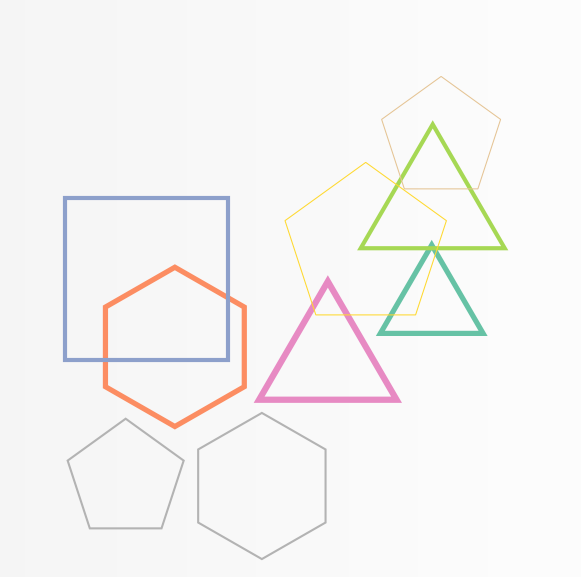[{"shape": "triangle", "thickness": 2.5, "radius": 0.51, "center": [0.743, 0.473]}, {"shape": "hexagon", "thickness": 2.5, "radius": 0.69, "center": [0.301, 0.398]}, {"shape": "square", "thickness": 2, "radius": 0.7, "center": [0.252, 0.517]}, {"shape": "triangle", "thickness": 3, "radius": 0.68, "center": [0.564, 0.375]}, {"shape": "triangle", "thickness": 2, "radius": 0.72, "center": [0.744, 0.641]}, {"shape": "pentagon", "thickness": 0.5, "radius": 0.73, "center": [0.629, 0.572]}, {"shape": "pentagon", "thickness": 0.5, "radius": 0.54, "center": [0.759, 0.759]}, {"shape": "pentagon", "thickness": 1, "radius": 0.52, "center": [0.216, 0.169]}, {"shape": "hexagon", "thickness": 1, "radius": 0.63, "center": [0.451, 0.158]}]